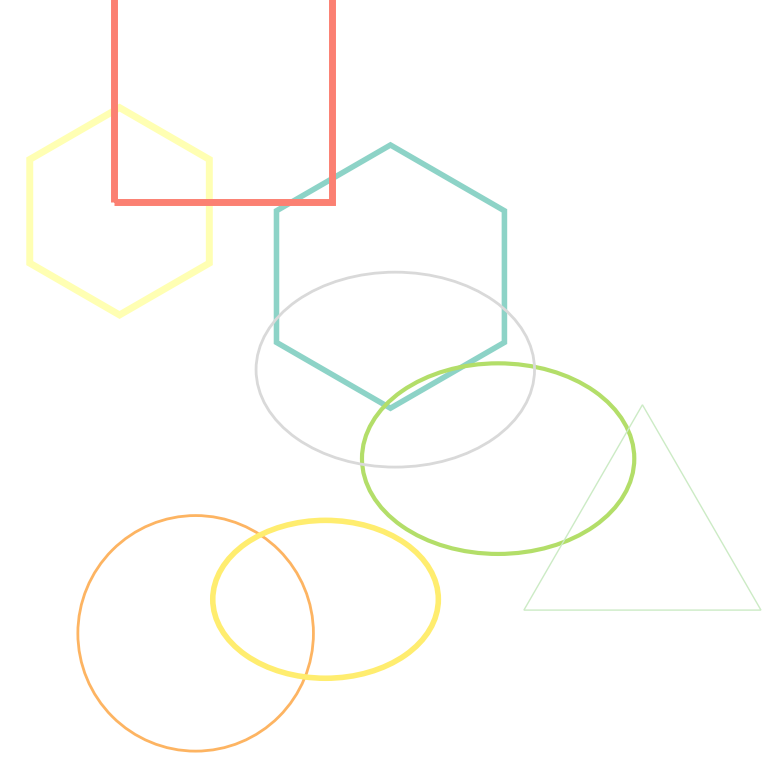[{"shape": "hexagon", "thickness": 2, "radius": 0.85, "center": [0.507, 0.641]}, {"shape": "hexagon", "thickness": 2.5, "radius": 0.67, "center": [0.155, 0.726]}, {"shape": "square", "thickness": 2.5, "radius": 0.71, "center": [0.289, 0.878]}, {"shape": "circle", "thickness": 1, "radius": 0.76, "center": [0.254, 0.177]}, {"shape": "oval", "thickness": 1.5, "radius": 0.88, "center": [0.647, 0.404]}, {"shape": "oval", "thickness": 1, "radius": 0.9, "center": [0.513, 0.52]}, {"shape": "triangle", "thickness": 0.5, "radius": 0.89, "center": [0.834, 0.297]}, {"shape": "oval", "thickness": 2, "radius": 0.73, "center": [0.423, 0.222]}]